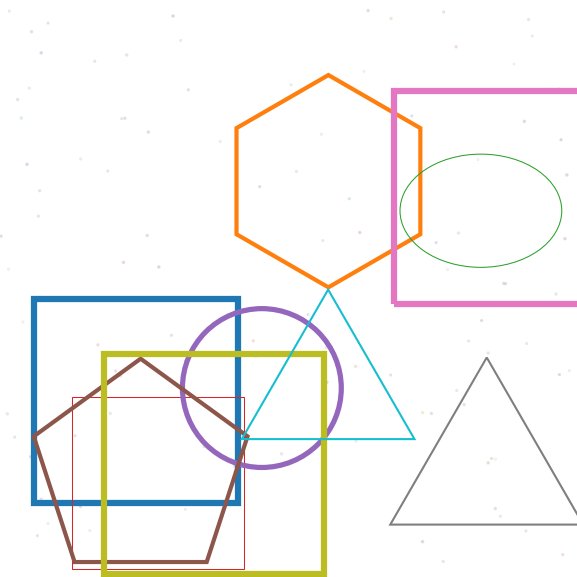[{"shape": "square", "thickness": 3, "radius": 0.88, "center": [0.236, 0.304]}, {"shape": "hexagon", "thickness": 2, "radius": 0.92, "center": [0.569, 0.685]}, {"shape": "oval", "thickness": 0.5, "radius": 0.7, "center": [0.833, 0.634]}, {"shape": "square", "thickness": 0.5, "radius": 0.74, "center": [0.274, 0.163]}, {"shape": "circle", "thickness": 2.5, "radius": 0.69, "center": [0.453, 0.327]}, {"shape": "pentagon", "thickness": 2, "radius": 0.97, "center": [0.244, 0.183]}, {"shape": "square", "thickness": 3, "radius": 0.92, "center": [0.867, 0.657]}, {"shape": "triangle", "thickness": 1, "radius": 0.96, "center": [0.843, 0.187]}, {"shape": "square", "thickness": 3, "radius": 0.95, "center": [0.37, 0.195]}, {"shape": "triangle", "thickness": 1, "radius": 0.86, "center": [0.568, 0.325]}]